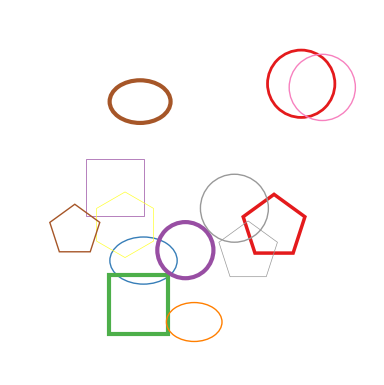[{"shape": "pentagon", "thickness": 2.5, "radius": 0.42, "center": [0.712, 0.411]}, {"shape": "circle", "thickness": 2, "radius": 0.44, "center": [0.782, 0.782]}, {"shape": "oval", "thickness": 1, "radius": 0.44, "center": [0.373, 0.323]}, {"shape": "square", "thickness": 3, "radius": 0.38, "center": [0.36, 0.209]}, {"shape": "circle", "thickness": 3, "radius": 0.36, "center": [0.481, 0.35]}, {"shape": "square", "thickness": 0.5, "radius": 0.37, "center": [0.298, 0.512]}, {"shape": "oval", "thickness": 1, "radius": 0.36, "center": [0.504, 0.164]}, {"shape": "hexagon", "thickness": 0.5, "radius": 0.43, "center": [0.325, 0.416]}, {"shape": "oval", "thickness": 3, "radius": 0.4, "center": [0.364, 0.736]}, {"shape": "pentagon", "thickness": 1, "radius": 0.34, "center": [0.194, 0.401]}, {"shape": "circle", "thickness": 1, "radius": 0.43, "center": [0.837, 0.773]}, {"shape": "circle", "thickness": 1, "radius": 0.44, "center": [0.609, 0.459]}, {"shape": "pentagon", "thickness": 0.5, "radius": 0.4, "center": [0.645, 0.346]}]